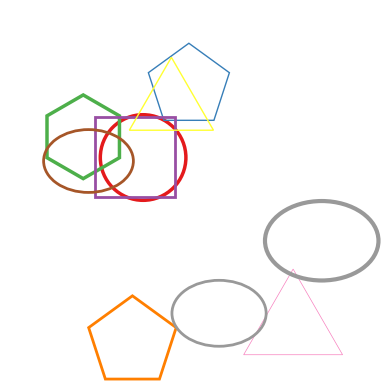[{"shape": "circle", "thickness": 2.5, "radius": 0.56, "center": [0.372, 0.591]}, {"shape": "pentagon", "thickness": 1, "radius": 0.55, "center": [0.491, 0.777]}, {"shape": "hexagon", "thickness": 2.5, "radius": 0.54, "center": [0.216, 0.645]}, {"shape": "square", "thickness": 2, "radius": 0.52, "center": [0.35, 0.592]}, {"shape": "pentagon", "thickness": 2, "radius": 0.6, "center": [0.344, 0.112]}, {"shape": "triangle", "thickness": 1, "radius": 0.63, "center": [0.445, 0.725]}, {"shape": "oval", "thickness": 2, "radius": 0.58, "center": [0.23, 0.582]}, {"shape": "triangle", "thickness": 0.5, "radius": 0.74, "center": [0.761, 0.153]}, {"shape": "oval", "thickness": 3, "radius": 0.74, "center": [0.836, 0.375]}, {"shape": "oval", "thickness": 2, "radius": 0.61, "center": [0.569, 0.186]}]